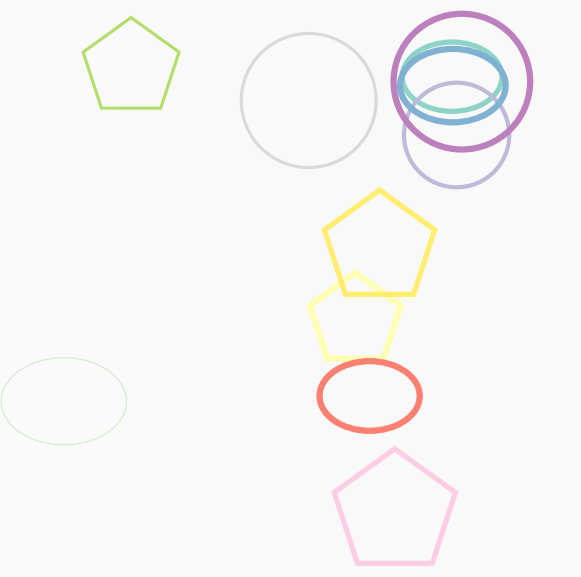[{"shape": "oval", "thickness": 2.5, "radius": 0.43, "center": [0.778, 0.866]}, {"shape": "pentagon", "thickness": 3, "radius": 0.41, "center": [0.611, 0.445]}, {"shape": "circle", "thickness": 2, "radius": 0.45, "center": [0.786, 0.765]}, {"shape": "oval", "thickness": 3, "radius": 0.43, "center": [0.636, 0.313]}, {"shape": "oval", "thickness": 3, "radius": 0.45, "center": [0.779, 0.851]}, {"shape": "pentagon", "thickness": 1.5, "radius": 0.43, "center": [0.226, 0.882]}, {"shape": "pentagon", "thickness": 2.5, "radius": 0.55, "center": [0.679, 0.112]}, {"shape": "circle", "thickness": 1.5, "radius": 0.58, "center": [0.531, 0.825]}, {"shape": "circle", "thickness": 3, "radius": 0.59, "center": [0.795, 0.858]}, {"shape": "oval", "thickness": 0.5, "radius": 0.54, "center": [0.11, 0.304]}, {"shape": "pentagon", "thickness": 2.5, "radius": 0.5, "center": [0.653, 0.57]}]